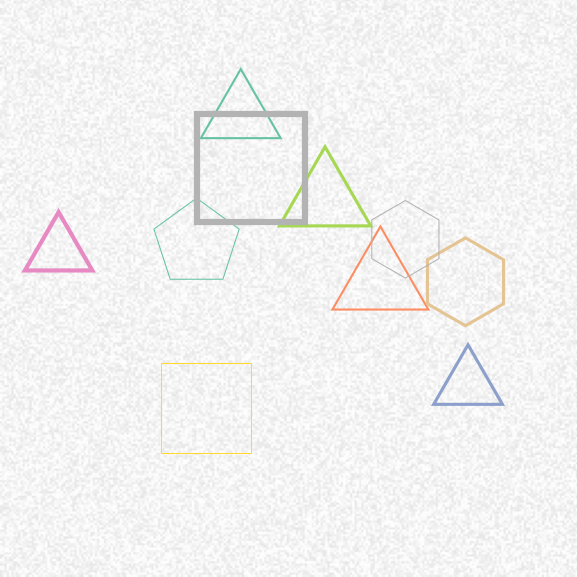[{"shape": "pentagon", "thickness": 0.5, "radius": 0.39, "center": [0.34, 0.578]}, {"shape": "triangle", "thickness": 1, "radius": 0.4, "center": [0.417, 0.8]}, {"shape": "triangle", "thickness": 1, "radius": 0.48, "center": [0.659, 0.511]}, {"shape": "triangle", "thickness": 1.5, "radius": 0.34, "center": [0.81, 0.333]}, {"shape": "triangle", "thickness": 2, "radius": 0.34, "center": [0.101, 0.564]}, {"shape": "triangle", "thickness": 1.5, "radius": 0.46, "center": [0.563, 0.654]}, {"shape": "square", "thickness": 0.5, "radius": 0.39, "center": [0.357, 0.293]}, {"shape": "hexagon", "thickness": 1.5, "radius": 0.38, "center": [0.806, 0.511]}, {"shape": "square", "thickness": 3, "radius": 0.47, "center": [0.434, 0.708]}, {"shape": "hexagon", "thickness": 0.5, "radius": 0.34, "center": [0.702, 0.585]}]